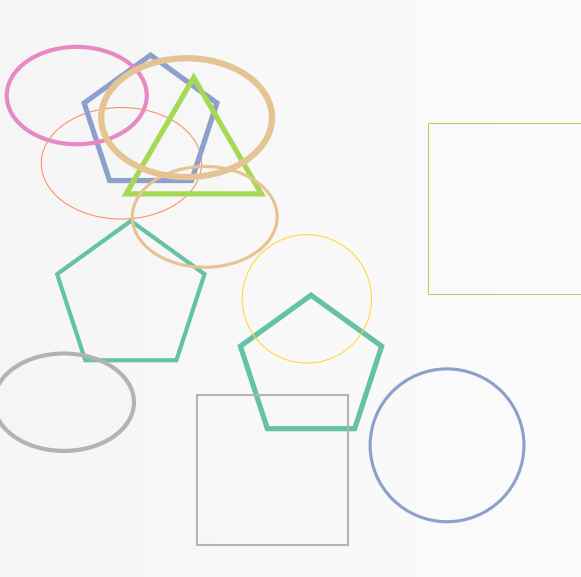[{"shape": "pentagon", "thickness": 2, "radius": 0.67, "center": [0.225, 0.483]}, {"shape": "pentagon", "thickness": 2.5, "radius": 0.64, "center": [0.535, 0.36]}, {"shape": "oval", "thickness": 0.5, "radius": 0.69, "center": [0.209, 0.716]}, {"shape": "circle", "thickness": 1.5, "radius": 0.66, "center": [0.769, 0.228]}, {"shape": "pentagon", "thickness": 2.5, "radius": 0.6, "center": [0.259, 0.784]}, {"shape": "oval", "thickness": 2, "radius": 0.6, "center": [0.132, 0.834]}, {"shape": "triangle", "thickness": 2.5, "radius": 0.67, "center": [0.333, 0.731]}, {"shape": "square", "thickness": 0.5, "radius": 0.74, "center": [0.885, 0.638]}, {"shape": "circle", "thickness": 0.5, "radius": 0.56, "center": [0.528, 0.482]}, {"shape": "oval", "thickness": 3, "radius": 0.73, "center": [0.321, 0.795]}, {"shape": "oval", "thickness": 1.5, "radius": 0.62, "center": [0.352, 0.624]}, {"shape": "square", "thickness": 1, "radius": 0.65, "center": [0.469, 0.185]}, {"shape": "oval", "thickness": 2, "radius": 0.6, "center": [0.11, 0.303]}]